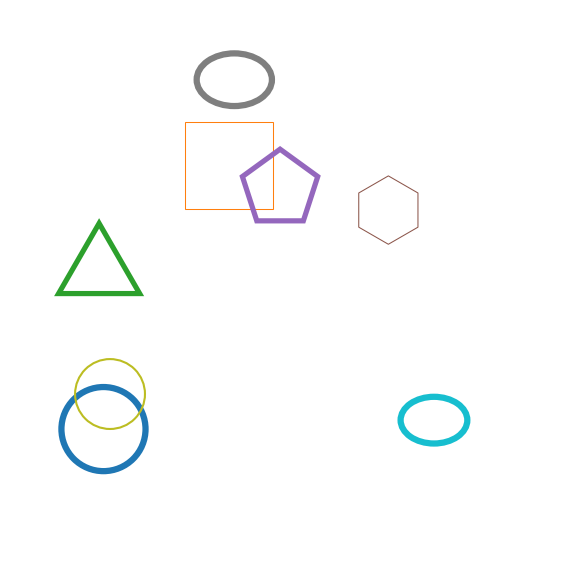[{"shape": "circle", "thickness": 3, "radius": 0.36, "center": [0.179, 0.256]}, {"shape": "square", "thickness": 0.5, "radius": 0.38, "center": [0.396, 0.713]}, {"shape": "triangle", "thickness": 2.5, "radius": 0.41, "center": [0.172, 0.531]}, {"shape": "pentagon", "thickness": 2.5, "radius": 0.34, "center": [0.485, 0.672]}, {"shape": "hexagon", "thickness": 0.5, "radius": 0.3, "center": [0.672, 0.635]}, {"shape": "oval", "thickness": 3, "radius": 0.33, "center": [0.406, 0.861]}, {"shape": "circle", "thickness": 1, "radius": 0.3, "center": [0.191, 0.317]}, {"shape": "oval", "thickness": 3, "radius": 0.29, "center": [0.751, 0.272]}]